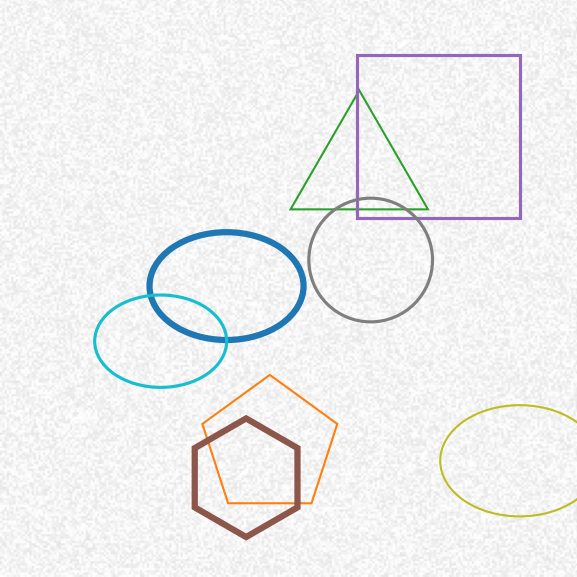[{"shape": "oval", "thickness": 3, "radius": 0.67, "center": [0.392, 0.504]}, {"shape": "pentagon", "thickness": 1, "radius": 0.61, "center": [0.467, 0.227]}, {"shape": "triangle", "thickness": 1, "radius": 0.69, "center": [0.622, 0.705]}, {"shape": "square", "thickness": 1.5, "radius": 0.7, "center": [0.759, 0.763]}, {"shape": "hexagon", "thickness": 3, "radius": 0.51, "center": [0.426, 0.172]}, {"shape": "circle", "thickness": 1.5, "radius": 0.54, "center": [0.642, 0.549]}, {"shape": "oval", "thickness": 1, "radius": 0.69, "center": [0.9, 0.201]}, {"shape": "oval", "thickness": 1.5, "radius": 0.57, "center": [0.278, 0.408]}]